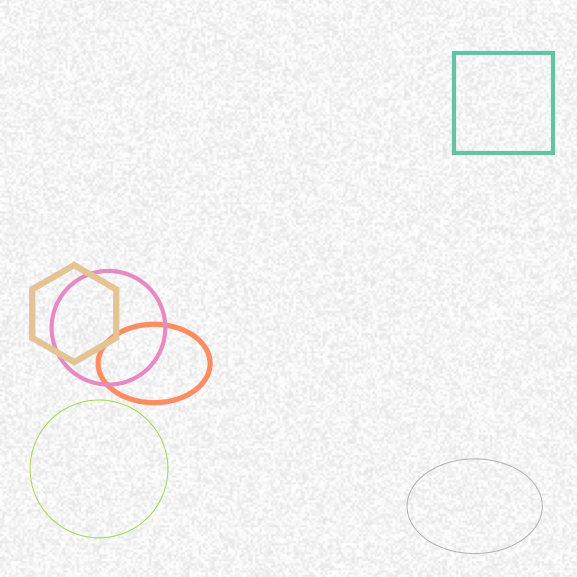[{"shape": "square", "thickness": 2, "radius": 0.43, "center": [0.872, 0.821]}, {"shape": "oval", "thickness": 2.5, "radius": 0.48, "center": [0.267, 0.37]}, {"shape": "circle", "thickness": 2, "radius": 0.49, "center": [0.188, 0.432]}, {"shape": "circle", "thickness": 0.5, "radius": 0.6, "center": [0.171, 0.187]}, {"shape": "hexagon", "thickness": 3, "radius": 0.42, "center": [0.129, 0.456]}, {"shape": "oval", "thickness": 0.5, "radius": 0.59, "center": [0.822, 0.123]}]